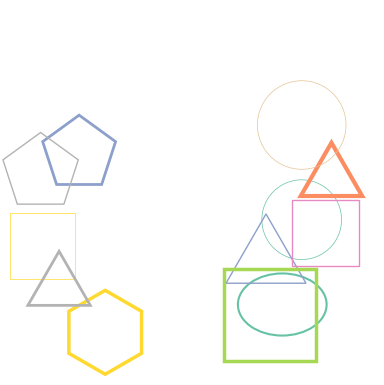[{"shape": "oval", "thickness": 1.5, "radius": 0.58, "center": [0.733, 0.209]}, {"shape": "circle", "thickness": 0.5, "radius": 0.52, "center": [0.784, 0.429]}, {"shape": "triangle", "thickness": 3, "radius": 0.46, "center": [0.861, 0.537]}, {"shape": "triangle", "thickness": 1, "radius": 0.6, "center": [0.691, 0.324]}, {"shape": "pentagon", "thickness": 2, "radius": 0.5, "center": [0.206, 0.601]}, {"shape": "square", "thickness": 1, "radius": 0.43, "center": [0.845, 0.395]}, {"shape": "square", "thickness": 2.5, "radius": 0.6, "center": [0.701, 0.182]}, {"shape": "square", "thickness": 0.5, "radius": 0.42, "center": [0.11, 0.361]}, {"shape": "hexagon", "thickness": 2.5, "radius": 0.55, "center": [0.273, 0.137]}, {"shape": "circle", "thickness": 0.5, "radius": 0.58, "center": [0.784, 0.675]}, {"shape": "triangle", "thickness": 2, "radius": 0.47, "center": [0.153, 0.254]}, {"shape": "pentagon", "thickness": 1, "radius": 0.51, "center": [0.105, 0.553]}]